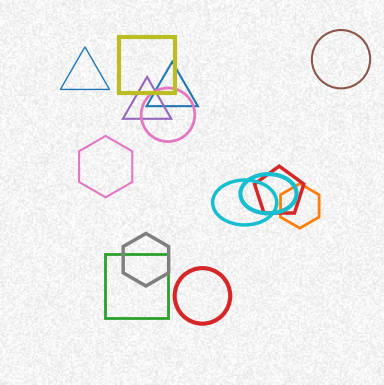[{"shape": "triangle", "thickness": 1.5, "radius": 0.38, "center": [0.447, 0.763]}, {"shape": "triangle", "thickness": 1, "radius": 0.37, "center": [0.221, 0.805]}, {"shape": "hexagon", "thickness": 2, "radius": 0.29, "center": [0.779, 0.465]}, {"shape": "square", "thickness": 2, "radius": 0.41, "center": [0.354, 0.256]}, {"shape": "circle", "thickness": 3, "radius": 0.36, "center": [0.526, 0.231]}, {"shape": "pentagon", "thickness": 2.5, "radius": 0.34, "center": [0.725, 0.501]}, {"shape": "triangle", "thickness": 1.5, "radius": 0.36, "center": [0.382, 0.728]}, {"shape": "circle", "thickness": 1.5, "radius": 0.38, "center": [0.886, 0.846]}, {"shape": "circle", "thickness": 2, "radius": 0.35, "center": [0.436, 0.702]}, {"shape": "hexagon", "thickness": 1.5, "radius": 0.4, "center": [0.274, 0.567]}, {"shape": "hexagon", "thickness": 2.5, "radius": 0.34, "center": [0.379, 0.325]}, {"shape": "square", "thickness": 3, "radius": 0.37, "center": [0.382, 0.831]}, {"shape": "oval", "thickness": 2.5, "radius": 0.42, "center": [0.636, 0.474]}, {"shape": "oval", "thickness": 3, "radius": 0.36, "center": [0.697, 0.497]}]